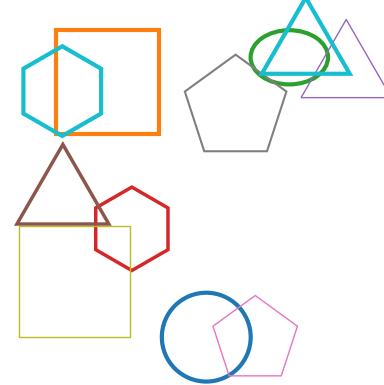[{"shape": "circle", "thickness": 3, "radius": 0.58, "center": [0.536, 0.124]}, {"shape": "square", "thickness": 3, "radius": 0.67, "center": [0.279, 0.787]}, {"shape": "oval", "thickness": 3, "radius": 0.5, "center": [0.751, 0.851]}, {"shape": "hexagon", "thickness": 2.5, "radius": 0.54, "center": [0.342, 0.406]}, {"shape": "triangle", "thickness": 1, "radius": 0.68, "center": [0.899, 0.814]}, {"shape": "triangle", "thickness": 2.5, "radius": 0.69, "center": [0.163, 0.487]}, {"shape": "pentagon", "thickness": 1, "radius": 0.58, "center": [0.663, 0.117]}, {"shape": "pentagon", "thickness": 1.5, "radius": 0.69, "center": [0.612, 0.719]}, {"shape": "square", "thickness": 1, "radius": 0.72, "center": [0.194, 0.268]}, {"shape": "hexagon", "thickness": 3, "radius": 0.58, "center": [0.162, 0.763]}, {"shape": "triangle", "thickness": 3, "radius": 0.66, "center": [0.794, 0.874]}]